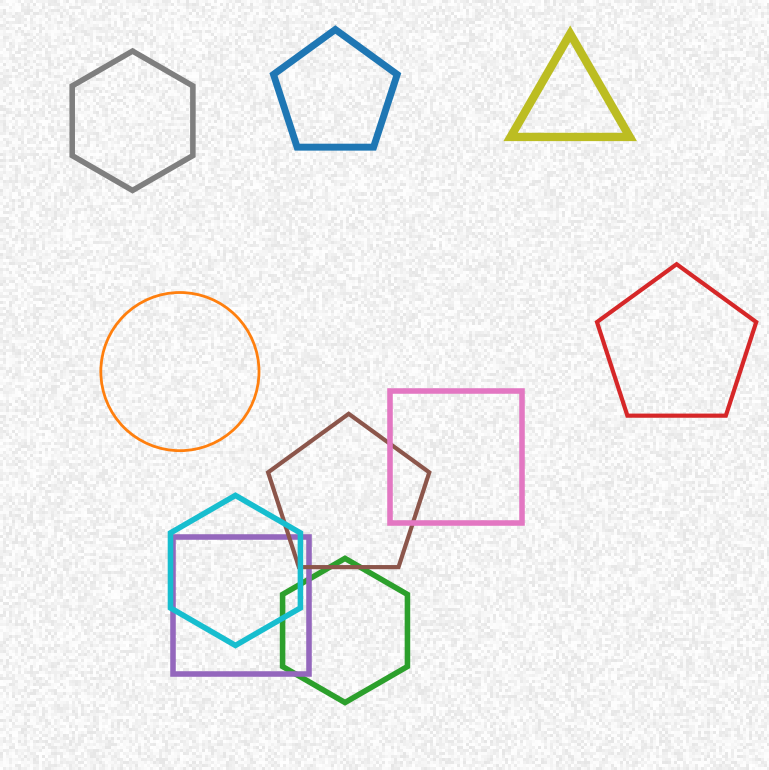[{"shape": "pentagon", "thickness": 2.5, "radius": 0.42, "center": [0.436, 0.877]}, {"shape": "circle", "thickness": 1, "radius": 0.51, "center": [0.234, 0.517]}, {"shape": "hexagon", "thickness": 2, "radius": 0.47, "center": [0.448, 0.181]}, {"shape": "pentagon", "thickness": 1.5, "radius": 0.54, "center": [0.879, 0.548]}, {"shape": "square", "thickness": 2, "radius": 0.44, "center": [0.313, 0.214]}, {"shape": "pentagon", "thickness": 1.5, "radius": 0.55, "center": [0.453, 0.353]}, {"shape": "square", "thickness": 2, "radius": 0.43, "center": [0.592, 0.407]}, {"shape": "hexagon", "thickness": 2, "radius": 0.45, "center": [0.172, 0.843]}, {"shape": "triangle", "thickness": 3, "radius": 0.45, "center": [0.741, 0.867]}, {"shape": "hexagon", "thickness": 2, "radius": 0.49, "center": [0.306, 0.259]}]